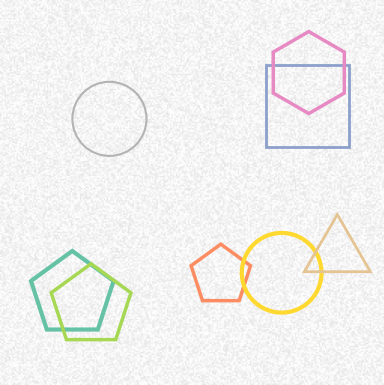[{"shape": "pentagon", "thickness": 3, "radius": 0.56, "center": [0.188, 0.235]}, {"shape": "pentagon", "thickness": 2.5, "radius": 0.41, "center": [0.574, 0.285]}, {"shape": "square", "thickness": 2, "radius": 0.54, "center": [0.799, 0.724]}, {"shape": "hexagon", "thickness": 2.5, "radius": 0.53, "center": [0.802, 0.812]}, {"shape": "pentagon", "thickness": 2.5, "radius": 0.54, "center": [0.237, 0.206]}, {"shape": "circle", "thickness": 3, "radius": 0.52, "center": [0.732, 0.292]}, {"shape": "triangle", "thickness": 2, "radius": 0.5, "center": [0.876, 0.344]}, {"shape": "circle", "thickness": 1.5, "radius": 0.48, "center": [0.284, 0.691]}]